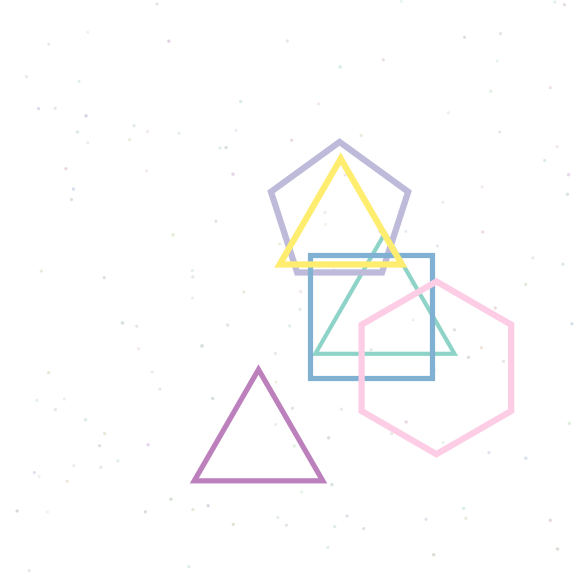[{"shape": "triangle", "thickness": 2, "radius": 0.7, "center": [0.666, 0.456]}, {"shape": "pentagon", "thickness": 3, "radius": 0.62, "center": [0.588, 0.628]}, {"shape": "square", "thickness": 2.5, "radius": 0.53, "center": [0.643, 0.451]}, {"shape": "hexagon", "thickness": 3, "radius": 0.75, "center": [0.756, 0.362]}, {"shape": "triangle", "thickness": 2.5, "radius": 0.64, "center": [0.448, 0.231]}, {"shape": "triangle", "thickness": 3, "radius": 0.61, "center": [0.59, 0.602]}]